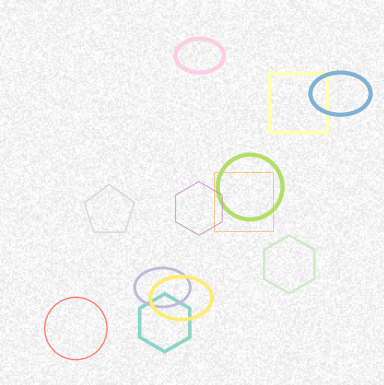[{"shape": "hexagon", "thickness": 2.5, "radius": 0.38, "center": [0.428, 0.162]}, {"shape": "square", "thickness": 2.5, "radius": 0.38, "center": [0.775, 0.734]}, {"shape": "oval", "thickness": 2, "radius": 0.36, "center": [0.422, 0.253]}, {"shape": "circle", "thickness": 1, "radius": 0.4, "center": [0.197, 0.147]}, {"shape": "oval", "thickness": 3, "radius": 0.39, "center": [0.884, 0.757]}, {"shape": "square", "thickness": 0.5, "radius": 0.38, "center": [0.632, 0.475]}, {"shape": "circle", "thickness": 3, "radius": 0.42, "center": [0.65, 0.514]}, {"shape": "oval", "thickness": 3, "radius": 0.31, "center": [0.519, 0.855]}, {"shape": "pentagon", "thickness": 1, "radius": 0.34, "center": [0.284, 0.452]}, {"shape": "hexagon", "thickness": 0.5, "radius": 0.35, "center": [0.517, 0.459]}, {"shape": "hexagon", "thickness": 1.5, "radius": 0.38, "center": [0.751, 0.313]}, {"shape": "oval", "thickness": 2.5, "radius": 0.4, "center": [0.471, 0.226]}]